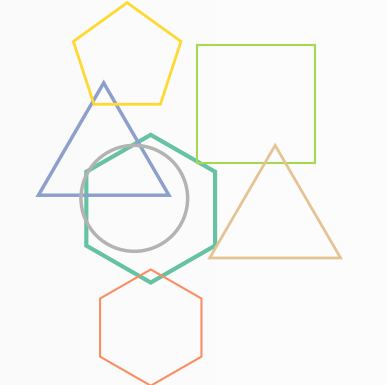[{"shape": "hexagon", "thickness": 3, "radius": 0.96, "center": [0.389, 0.458]}, {"shape": "hexagon", "thickness": 1.5, "radius": 0.75, "center": [0.389, 0.149]}, {"shape": "triangle", "thickness": 2.5, "radius": 0.97, "center": [0.268, 0.59]}, {"shape": "square", "thickness": 1.5, "radius": 0.76, "center": [0.662, 0.73]}, {"shape": "pentagon", "thickness": 2, "radius": 0.73, "center": [0.328, 0.847]}, {"shape": "triangle", "thickness": 2, "radius": 0.98, "center": [0.71, 0.427]}, {"shape": "circle", "thickness": 2.5, "radius": 0.69, "center": [0.347, 0.485]}]